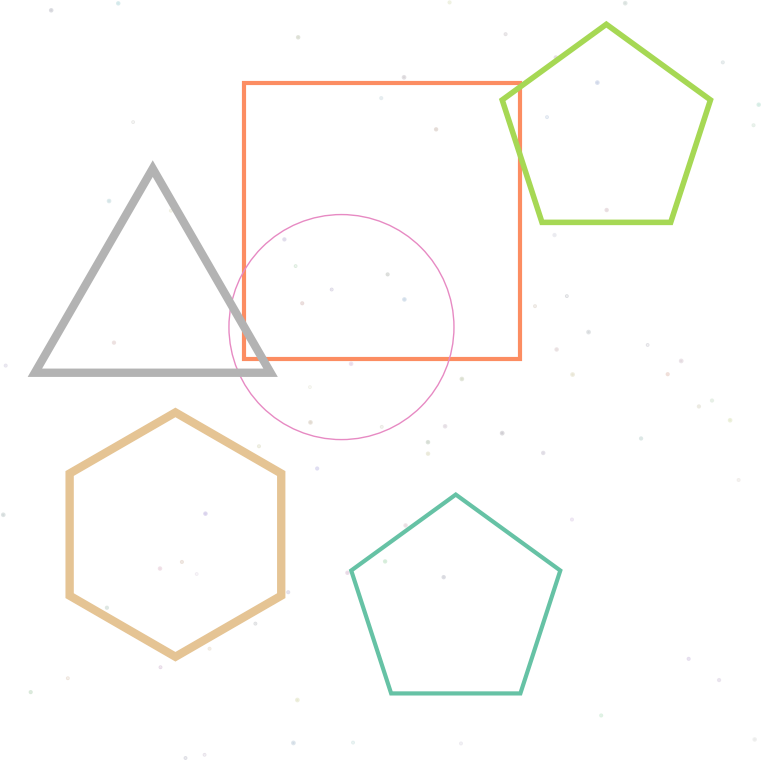[{"shape": "pentagon", "thickness": 1.5, "radius": 0.71, "center": [0.592, 0.215]}, {"shape": "square", "thickness": 1.5, "radius": 0.9, "center": [0.496, 0.713]}, {"shape": "circle", "thickness": 0.5, "radius": 0.73, "center": [0.443, 0.575]}, {"shape": "pentagon", "thickness": 2, "radius": 0.71, "center": [0.787, 0.826]}, {"shape": "hexagon", "thickness": 3, "radius": 0.79, "center": [0.228, 0.306]}, {"shape": "triangle", "thickness": 3, "radius": 0.88, "center": [0.198, 0.604]}]